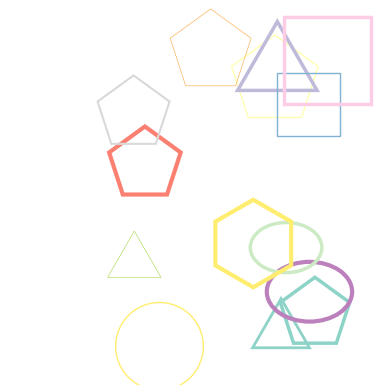[{"shape": "pentagon", "thickness": 2.5, "radius": 0.47, "center": [0.818, 0.185]}, {"shape": "triangle", "thickness": 2, "radius": 0.43, "center": [0.73, 0.139]}, {"shape": "pentagon", "thickness": 1, "radius": 0.59, "center": [0.714, 0.791]}, {"shape": "triangle", "thickness": 2.5, "radius": 0.6, "center": [0.72, 0.825]}, {"shape": "pentagon", "thickness": 3, "radius": 0.49, "center": [0.376, 0.574]}, {"shape": "square", "thickness": 1, "radius": 0.41, "center": [0.802, 0.729]}, {"shape": "pentagon", "thickness": 0.5, "radius": 0.55, "center": [0.547, 0.867]}, {"shape": "triangle", "thickness": 0.5, "radius": 0.4, "center": [0.349, 0.32]}, {"shape": "square", "thickness": 2.5, "radius": 0.57, "center": [0.851, 0.842]}, {"shape": "pentagon", "thickness": 1.5, "radius": 0.49, "center": [0.347, 0.706]}, {"shape": "oval", "thickness": 3, "radius": 0.55, "center": [0.804, 0.242]}, {"shape": "oval", "thickness": 2.5, "radius": 0.46, "center": [0.743, 0.357]}, {"shape": "circle", "thickness": 1, "radius": 0.57, "center": [0.414, 0.1]}, {"shape": "hexagon", "thickness": 3, "radius": 0.57, "center": [0.658, 0.368]}]